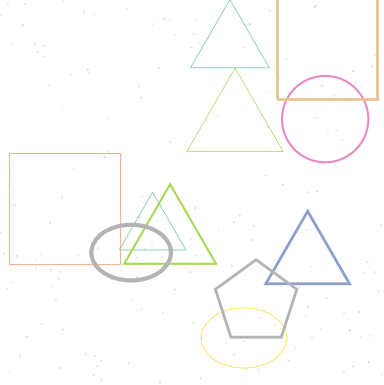[{"shape": "triangle", "thickness": 0.5, "radius": 0.59, "center": [0.597, 0.883]}, {"shape": "triangle", "thickness": 0.5, "radius": 0.5, "center": [0.396, 0.401]}, {"shape": "square", "thickness": 0.5, "radius": 0.72, "center": [0.167, 0.459]}, {"shape": "triangle", "thickness": 2, "radius": 0.63, "center": [0.799, 0.326]}, {"shape": "circle", "thickness": 1.5, "radius": 0.56, "center": [0.845, 0.691]}, {"shape": "triangle", "thickness": 0.5, "radius": 0.72, "center": [0.611, 0.678]}, {"shape": "triangle", "thickness": 1.5, "radius": 0.69, "center": [0.442, 0.384]}, {"shape": "oval", "thickness": 0.5, "radius": 0.56, "center": [0.634, 0.122]}, {"shape": "square", "thickness": 2, "radius": 0.65, "center": [0.85, 0.873]}, {"shape": "pentagon", "thickness": 2, "radius": 0.56, "center": [0.665, 0.214]}, {"shape": "oval", "thickness": 3, "radius": 0.52, "center": [0.341, 0.344]}]